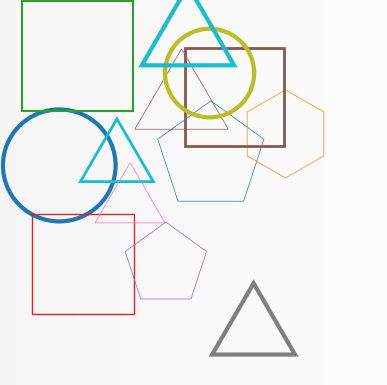[{"shape": "circle", "thickness": 3, "radius": 0.73, "center": [0.153, 0.57]}, {"shape": "pentagon", "thickness": 0.5, "radius": 0.72, "center": [0.544, 0.594]}, {"shape": "hexagon", "thickness": 0.5, "radius": 0.57, "center": [0.737, 0.652]}, {"shape": "square", "thickness": 1.5, "radius": 0.71, "center": [0.201, 0.854]}, {"shape": "square", "thickness": 1, "radius": 0.65, "center": [0.214, 0.314]}, {"shape": "pentagon", "thickness": 0.5, "radius": 0.55, "center": [0.428, 0.313]}, {"shape": "triangle", "thickness": 0.5, "radius": 0.7, "center": [0.469, 0.734]}, {"shape": "square", "thickness": 2, "radius": 0.64, "center": [0.606, 0.747]}, {"shape": "triangle", "thickness": 0.5, "radius": 0.52, "center": [0.336, 0.473]}, {"shape": "triangle", "thickness": 3, "radius": 0.62, "center": [0.654, 0.141]}, {"shape": "circle", "thickness": 3, "radius": 0.57, "center": [0.541, 0.81]}, {"shape": "triangle", "thickness": 3, "radius": 0.69, "center": [0.485, 0.899]}, {"shape": "triangle", "thickness": 2, "radius": 0.54, "center": [0.302, 0.583]}]